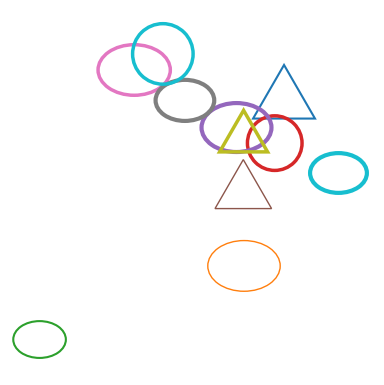[{"shape": "triangle", "thickness": 1.5, "radius": 0.46, "center": [0.738, 0.738]}, {"shape": "oval", "thickness": 1, "radius": 0.47, "center": [0.634, 0.309]}, {"shape": "oval", "thickness": 1.5, "radius": 0.34, "center": [0.103, 0.118]}, {"shape": "circle", "thickness": 2.5, "radius": 0.35, "center": [0.714, 0.628]}, {"shape": "oval", "thickness": 3, "radius": 0.45, "center": [0.614, 0.669]}, {"shape": "triangle", "thickness": 1, "radius": 0.42, "center": [0.632, 0.501]}, {"shape": "oval", "thickness": 2.5, "radius": 0.47, "center": [0.349, 0.818]}, {"shape": "oval", "thickness": 3, "radius": 0.38, "center": [0.48, 0.739]}, {"shape": "triangle", "thickness": 2.5, "radius": 0.36, "center": [0.633, 0.641]}, {"shape": "oval", "thickness": 3, "radius": 0.37, "center": [0.879, 0.551]}, {"shape": "circle", "thickness": 2.5, "radius": 0.39, "center": [0.423, 0.86]}]